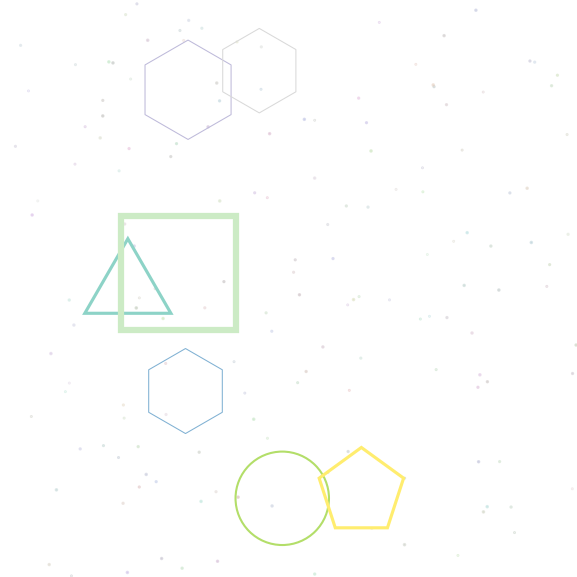[{"shape": "triangle", "thickness": 1.5, "radius": 0.43, "center": [0.221, 0.5]}, {"shape": "hexagon", "thickness": 0.5, "radius": 0.43, "center": [0.326, 0.844]}, {"shape": "hexagon", "thickness": 0.5, "radius": 0.37, "center": [0.321, 0.322]}, {"shape": "circle", "thickness": 1, "radius": 0.4, "center": [0.489, 0.136]}, {"shape": "hexagon", "thickness": 0.5, "radius": 0.37, "center": [0.449, 0.877]}, {"shape": "square", "thickness": 3, "radius": 0.49, "center": [0.309, 0.526]}, {"shape": "pentagon", "thickness": 1.5, "radius": 0.38, "center": [0.626, 0.147]}]